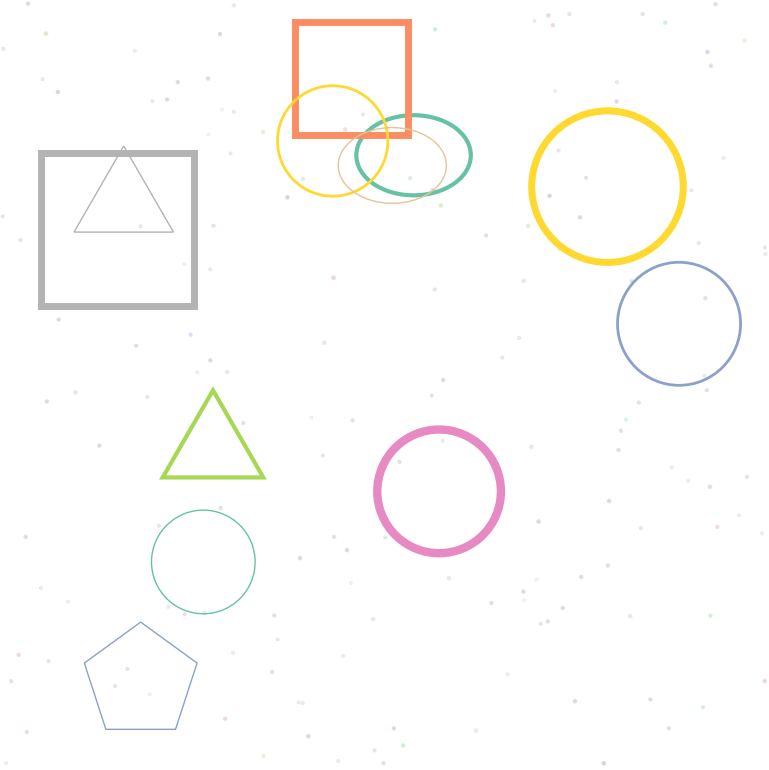[{"shape": "oval", "thickness": 1.5, "radius": 0.37, "center": [0.537, 0.798]}, {"shape": "circle", "thickness": 0.5, "radius": 0.34, "center": [0.264, 0.27]}, {"shape": "square", "thickness": 2.5, "radius": 0.37, "center": [0.456, 0.898]}, {"shape": "circle", "thickness": 1, "radius": 0.4, "center": [0.882, 0.579]}, {"shape": "pentagon", "thickness": 0.5, "radius": 0.38, "center": [0.183, 0.115]}, {"shape": "circle", "thickness": 3, "radius": 0.4, "center": [0.57, 0.362]}, {"shape": "triangle", "thickness": 1.5, "radius": 0.38, "center": [0.277, 0.418]}, {"shape": "circle", "thickness": 2.5, "radius": 0.49, "center": [0.789, 0.758]}, {"shape": "circle", "thickness": 1, "radius": 0.36, "center": [0.432, 0.817]}, {"shape": "oval", "thickness": 0.5, "radius": 0.35, "center": [0.51, 0.785]}, {"shape": "square", "thickness": 2.5, "radius": 0.5, "center": [0.152, 0.702]}, {"shape": "triangle", "thickness": 0.5, "radius": 0.37, "center": [0.161, 0.736]}]